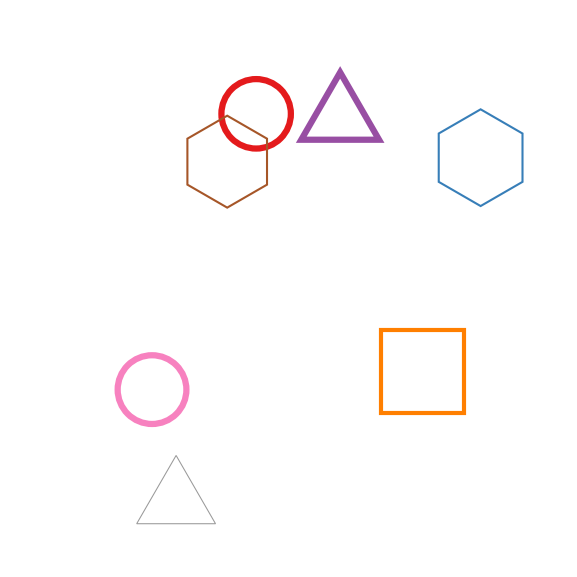[{"shape": "circle", "thickness": 3, "radius": 0.3, "center": [0.444, 0.802]}, {"shape": "hexagon", "thickness": 1, "radius": 0.42, "center": [0.832, 0.726]}, {"shape": "triangle", "thickness": 3, "radius": 0.39, "center": [0.589, 0.796]}, {"shape": "square", "thickness": 2, "radius": 0.36, "center": [0.732, 0.356]}, {"shape": "hexagon", "thickness": 1, "radius": 0.4, "center": [0.393, 0.719]}, {"shape": "circle", "thickness": 3, "radius": 0.3, "center": [0.263, 0.324]}, {"shape": "triangle", "thickness": 0.5, "radius": 0.39, "center": [0.305, 0.132]}]